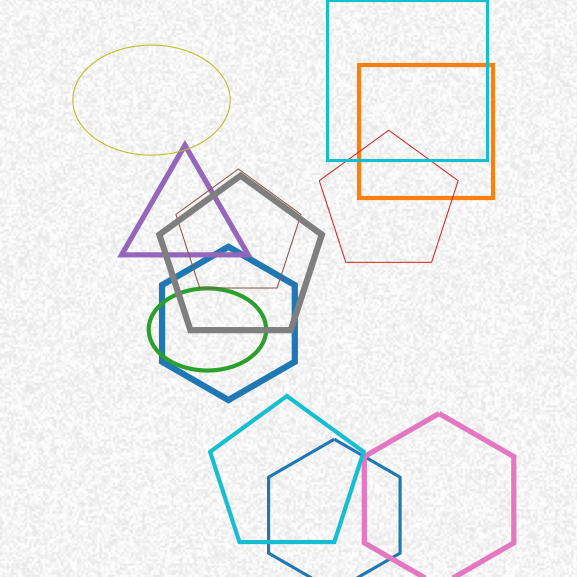[{"shape": "hexagon", "thickness": 1.5, "radius": 0.66, "center": [0.579, 0.107]}, {"shape": "hexagon", "thickness": 3, "radius": 0.66, "center": [0.396, 0.439]}, {"shape": "square", "thickness": 2, "radius": 0.58, "center": [0.737, 0.772]}, {"shape": "oval", "thickness": 2, "radius": 0.51, "center": [0.359, 0.429]}, {"shape": "pentagon", "thickness": 0.5, "radius": 0.63, "center": [0.673, 0.647]}, {"shape": "triangle", "thickness": 2.5, "radius": 0.63, "center": [0.32, 0.621]}, {"shape": "pentagon", "thickness": 0.5, "radius": 0.57, "center": [0.413, 0.593]}, {"shape": "hexagon", "thickness": 2.5, "radius": 0.75, "center": [0.76, 0.134]}, {"shape": "pentagon", "thickness": 3, "radius": 0.74, "center": [0.417, 0.547]}, {"shape": "oval", "thickness": 0.5, "radius": 0.68, "center": [0.262, 0.826]}, {"shape": "square", "thickness": 1.5, "radius": 0.69, "center": [0.705, 0.861]}, {"shape": "pentagon", "thickness": 2, "radius": 0.7, "center": [0.497, 0.174]}]